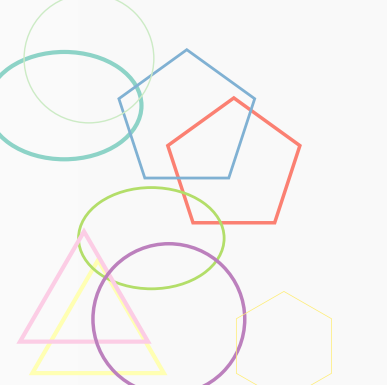[{"shape": "oval", "thickness": 3, "radius": 1.0, "center": [0.166, 0.726]}, {"shape": "triangle", "thickness": 3, "radius": 0.98, "center": [0.253, 0.129]}, {"shape": "pentagon", "thickness": 2.5, "radius": 0.9, "center": [0.603, 0.566]}, {"shape": "pentagon", "thickness": 2, "radius": 0.92, "center": [0.482, 0.687]}, {"shape": "oval", "thickness": 2, "radius": 0.94, "center": [0.391, 0.381]}, {"shape": "triangle", "thickness": 3, "radius": 0.95, "center": [0.217, 0.208]}, {"shape": "circle", "thickness": 2.5, "radius": 0.98, "center": [0.436, 0.171]}, {"shape": "circle", "thickness": 1, "radius": 0.84, "center": [0.23, 0.848]}, {"shape": "hexagon", "thickness": 0.5, "radius": 0.71, "center": [0.733, 0.101]}]